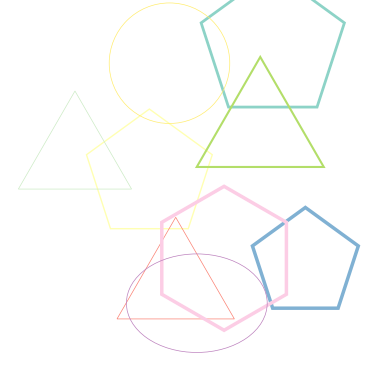[{"shape": "pentagon", "thickness": 2, "radius": 0.98, "center": [0.708, 0.88]}, {"shape": "pentagon", "thickness": 1, "radius": 0.86, "center": [0.388, 0.545]}, {"shape": "triangle", "thickness": 0.5, "radius": 0.88, "center": [0.456, 0.26]}, {"shape": "pentagon", "thickness": 2.5, "radius": 0.72, "center": [0.793, 0.316]}, {"shape": "triangle", "thickness": 1.5, "radius": 0.95, "center": [0.676, 0.662]}, {"shape": "hexagon", "thickness": 2.5, "radius": 0.93, "center": [0.582, 0.329]}, {"shape": "oval", "thickness": 0.5, "radius": 0.91, "center": [0.511, 0.212]}, {"shape": "triangle", "thickness": 0.5, "radius": 0.85, "center": [0.195, 0.594]}, {"shape": "circle", "thickness": 0.5, "radius": 0.78, "center": [0.44, 0.836]}]